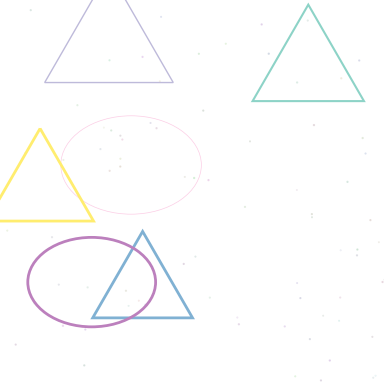[{"shape": "triangle", "thickness": 1.5, "radius": 0.84, "center": [0.801, 0.821]}, {"shape": "triangle", "thickness": 1, "radius": 0.96, "center": [0.283, 0.882]}, {"shape": "triangle", "thickness": 2, "radius": 0.75, "center": [0.37, 0.249]}, {"shape": "oval", "thickness": 0.5, "radius": 0.91, "center": [0.34, 0.571]}, {"shape": "oval", "thickness": 2, "radius": 0.83, "center": [0.238, 0.267]}, {"shape": "triangle", "thickness": 2, "radius": 0.8, "center": [0.104, 0.506]}]